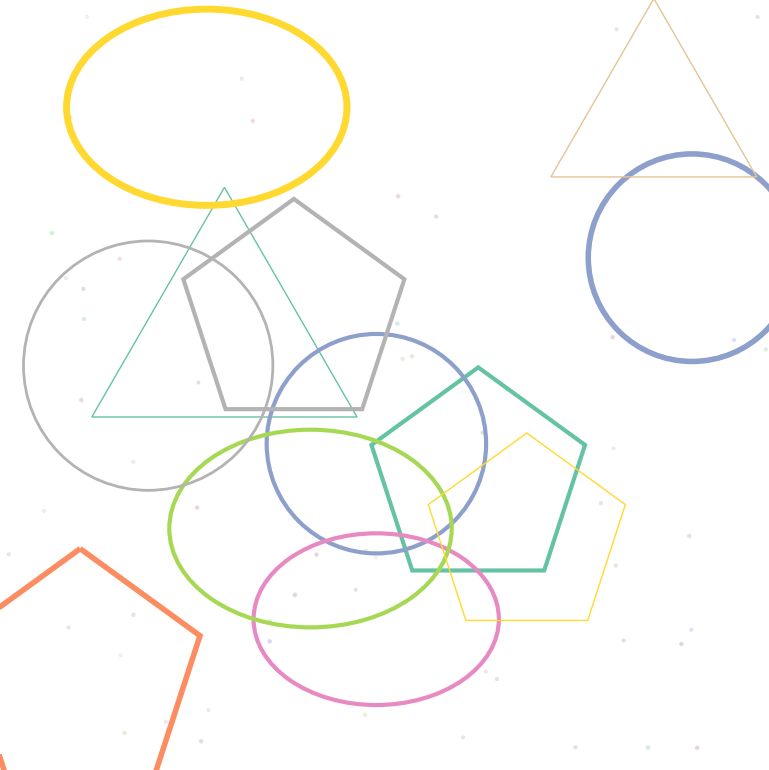[{"shape": "pentagon", "thickness": 1.5, "radius": 0.73, "center": [0.621, 0.377]}, {"shape": "triangle", "thickness": 0.5, "radius": 0.99, "center": [0.291, 0.558]}, {"shape": "pentagon", "thickness": 2, "radius": 0.82, "center": [0.104, 0.124]}, {"shape": "circle", "thickness": 1.5, "radius": 0.71, "center": [0.489, 0.424]}, {"shape": "circle", "thickness": 2, "radius": 0.67, "center": [0.899, 0.665]}, {"shape": "oval", "thickness": 1.5, "radius": 0.8, "center": [0.489, 0.196]}, {"shape": "oval", "thickness": 1.5, "radius": 0.92, "center": [0.403, 0.314]}, {"shape": "pentagon", "thickness": 0.5, "radius": 0.67, "center": [0.684, 0.303]}, {"shape": "oval", "thickness": 2.5, "radius": 0.91, "center": [0.269, 0.861]}, {"shape": "triangle", "thickness": 0.5, "radius": 0.77, "center": [0.849, 0.847]}, {"shape": "pentagon", "thickness": 1.5, "radius": 0.75, "center": [0.382, 0.591]}, {"shape": "circle", "thickness": 1, "radius": 0.81, "center": [0.192, 0.525]}]